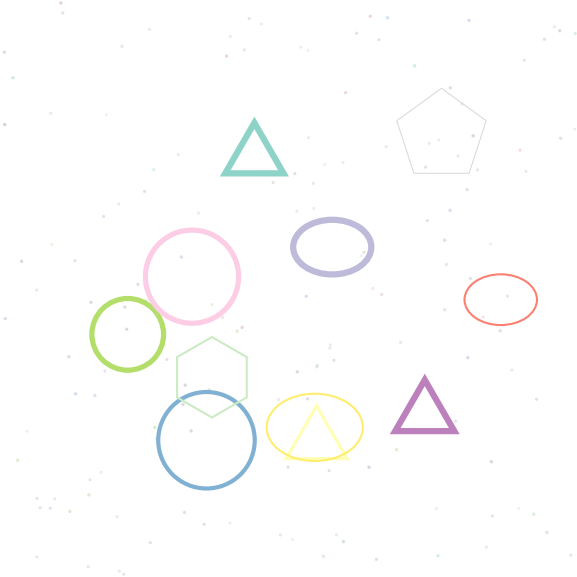[{"shape": "triangle", "thickness": 3, "radius": 0.29, "center": [0.44, 0.728]}, {"shape": "triangle", "thickness": 1.5, "radius": 0.3, "center": [0.548, 0.235]}, {"shape": "oval", "thickness": 3, "radius": 0.34, "center": [0.575, 0.571]}, {"shape": "oval", "thickness": 1, "radius": 0.31, "center": [0.867, 0.48]}, {"shape": "circle", "thickness": 2, "radius": 0.42, "center": [0.358, 0.237]}, {"shape": "circle", "thickness": 2.5, "radius": 0.31, "center": [0.221, 0.42]}, {"shape": "circle", "thickness": 2.5, "radius": 0.4, "center": [0.332, 0.52]}, {"shape": "pentagon", "thickness": 0.5, "radius": 0.41, "center": [0.764, 0.765]}, {"shape": "triangle", "thickness": 3, "radius": 0.3, "center": [0.736, 0.282]}, {"shape": "hexagon", "thickness": 1, "radius": 0.35, "center": [0.367, 0.346]}, {"shape": "oval", "thickness": 1, "radius": 0.42, "center": [0.545, 0.259]}]